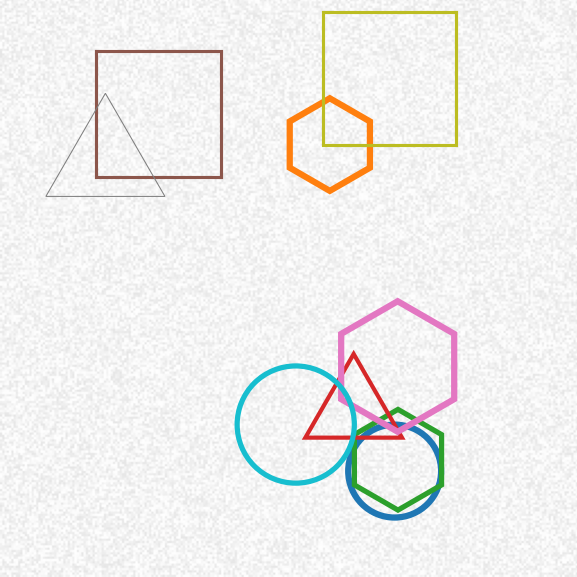[{"shape": "circle", "thickness": 3, "radius": 0.4, "center": [0.683, 0.183]}, {"shape": "hexagon", "thickness": 3, "radius": 0.4, "center": [0.571, 0.749]}, {"shape": "hexagon", "thickness": 2.5, "radius": 0.44, "center": [0.689, 0.203]}, {"shape": "triangle", "thickness": 2, "radius": 0.48, "center": [0.612, 0.29]}, {"shape": "square", "thickness": 1.5, "radius": 0.54, "center": [0.274, 0.801]}, {"shape": "hexagon", "thickness": 3, "radius": 0.57, "center": [0.689, 0.364]}, {"shape": "triangle", "thickness": 0.5, "radius": 0.6, "center": [0.183, 0.719]}, {"shape": "square", "thickness": 1.5, "radius": 0.58, "center": [0.674, 0.864]}, {"shape": "circle", "thickness": 2.5, "radius": 0.51, "center": [0.512, 0.264]}]